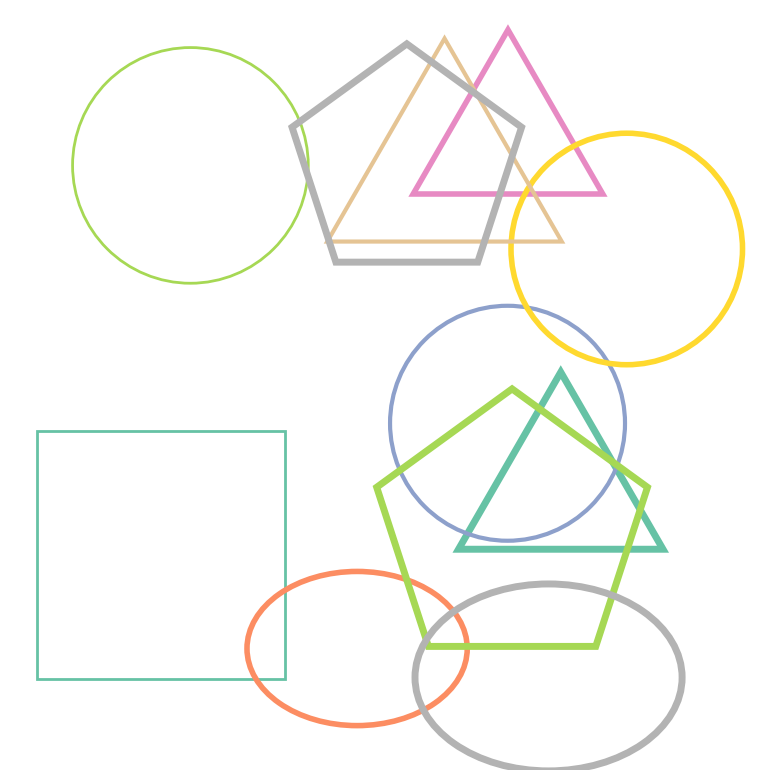[{"shape": "square", "thickness": 1, "radius": 0.8, "center": [0.209, 0.279]}, {"shape": "triangle", "thickness": 2.5, "radius": 0.77, "center": [0.728, 0.363]}, {"shape": "oval", "thickness": 2, "radius": 0.72, "center": [0.464, 0.158]}, {"shape": "circle", "thickness": 1.5, "radius": 0.76, "center": [0.659, 0.45]}, {"shape": "triangle", "thickness": 2, "radius": 0.71, "center": [0.66, 0.819]}, {"shape": "circle", "thickness": 1, "radius": 0.77, "center": [0.247, 0.785]}, {"shape": "pentagon", "thickness": 2.5, "radius": 0.92, "center": [0.665, 0.31]}, {"shape": "circle", "thickness": 2, "radius": 0.75, "center": [0.814, 0.677]}, {"shape": "triangle", "thickness": 1.5, "radius": 0.88, "center": [0.577, 0.774]}, {"shape": "oval", "thickness": 2.5, "radius": 0.87, "center": [0.712, 0.12]}, {"shape": "pentagon", "thickness": 2.5, "radius": 0.78, "center": [0.528, 0.786]}]